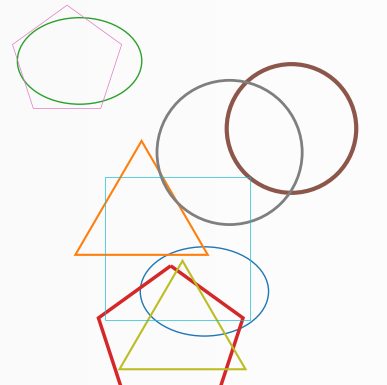[{"shape": "oval", "thickness": 1, "radius": 0.83, "center": [0.528, 0.243]}, {"shape": "triangle", "thickness": 1.5, "radius": 0.99, "center": [0.365, 0.437]}, {"shape": "oval", "thickness": 1, "radius": 0.8, "center": [0.205, 0.842]}, {"shape": "pentagon", "thickness": 2.5, "radius": 0.98, "center": [0.441, 0.113]}, {"shape": "circle", "thickness": 3, "radius": 0.84, "center": [0.752, 0.666]}, {"shape": "pentagon", "thickness": 0.5, "radius": 0.74, "center": [0.173, 0.838]}, {"shape": "circle", "thickness": 2, "radius": 0.94, "center": [0.592, 0.604]}, {"shape": "triangle", "thickness": 1.5, "radius": 0.94, "center": [0.471, 0.135]}, {"shape": "square", "thickness": 0.5, "radius": 0.93, "center": [0.458, 0.355]}]